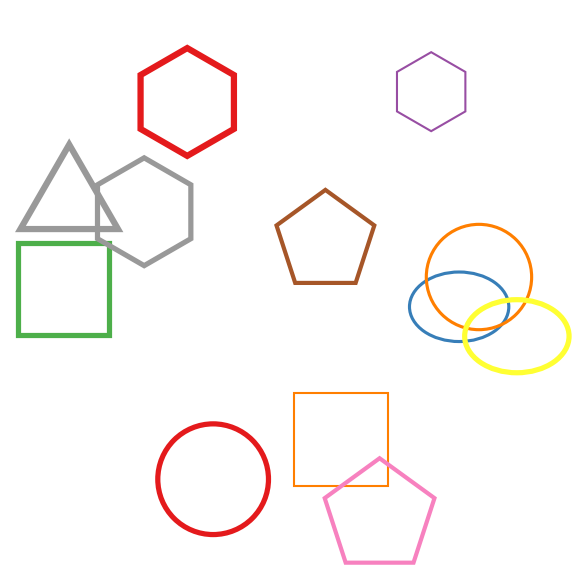[{"shape": "circle", "thickness": 2.5, "radius": 0.48, "center": [0.369, 0.169]}, {"shape": "hexagon", "thickness": 3, "radius": 0.47, "center": [0.324, 0.823]}, {"shape": "oval", "thickness": 1.5, "radius": 0.43, "center": [0.795, 0.468]}, {"shape": "square", "thickness": 2.5, "radius": 0.4, "center": [0.11, 0.499]}, {"shape": "hexagon", "thickness": 1, "radius": 0.34, "center": [0.747, 0.84]}, {"shape": "circle", "thickness": 1.5, "radius": 0.46, "center": [0.829, 0.519]}, {"shape": "square", "thickness": 1, "radius": 0.41, "center": [0.591, 0.238]}, {"shape": "oval", "thickness": 2.5, "radius": 0.45, "center": [0.895, 0.417]}, {"shape": "pentagon", "thickness": 2, "radius": 0.45, "center": [0.563, 0.581]}, {"shape": "pentagon", "thickness": 2, "radius": 0.5, "center": [0.657, 0.106]}, {"shape": "hexagon", "thickness": 2.5, "radius": 0.47, "center": [0.25, 0.632]}, {"shape": "triangle", "thickness": 3, "radius": 0.49, "center": [0.12, 0.651]}]